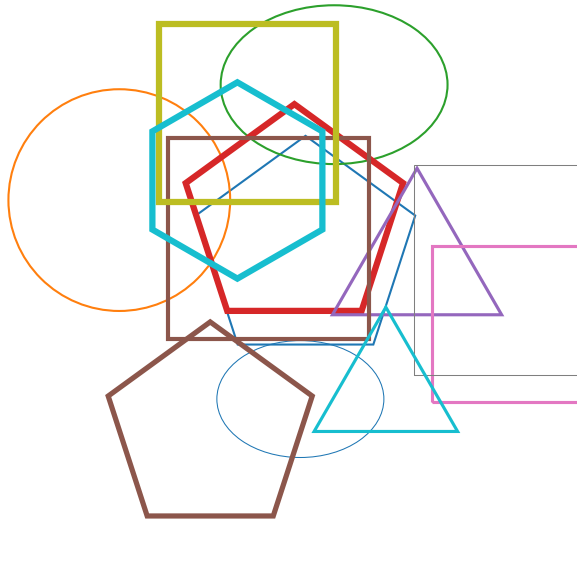[{"shape": "pentagon", "thickness": 1, "radius": 1.0, "center": [0.529, 0.564]}, {"shape": "oval", "thickness": 0.5, "radius": 0.72, "center": [0.52, 0.308]}, {"shape": "circle", "thickness": 1, "radius": 0.96, "center": [0.207, 0.653]}, {"shape": "oval", "thickness": 1, "radius": 0.98, "center": [0.579, 0.853]}, {"shape": "pentagon", "thickness": 3, "radius": 0.99, "center": [0.51, 0.621]}, {"shape": "triangle", "thickness": 1.5, "radius": 0.85, "center": [0.722, 0.539]}, {"shape": "pentagon", "thickness": 2.5, "radius": 0.93, "center": [0.364, 0.256]}, {"shape": "square", "thickness": 2, "radius": 0.87, "center": [0.465, 0.586]}, {"shape": "square", "thickness": 1.5, "radius": 0.68, "center": [0.884, 0.438]}, {"shape": "square", "thickness": 0.5, "radius": 0.91, "center": [0.9, 0.532]}, {"shape": "square", "thickness": 3, "radius": 0.77, "center": [0.429, 0.803]}, {"shape": "triangle", "thickness": 1.5, "radius": 0.72, "center": [0.668, 0.324]}, {"shape": "hexagon", "thickness": 3, "radius": 0.85, "center": [0.411, 0.687]}]